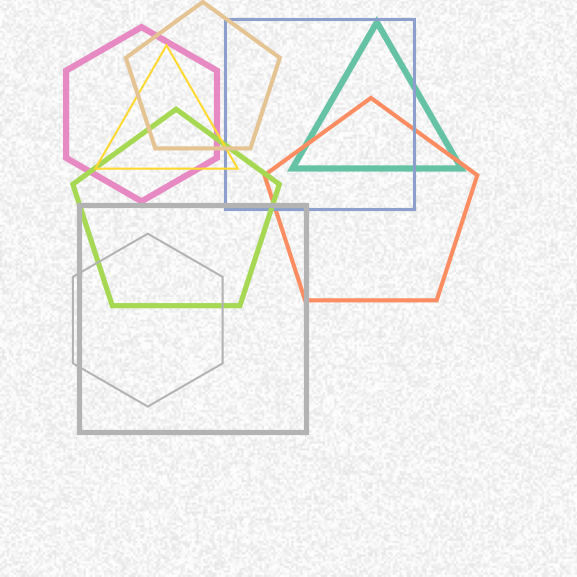[{"shape": "triangle", "thickness": 3, "radius": 0.84, "center": [0.653, 0.792]}, {"shape": "pentagon", "thickness": 2, "radius": 0.97, "center": [0.642, 0.636]}, {"shape": "square", "thickness": 1.5, "radius": 0.82, "center": [0.554, 0.802]}, {"shape": "hexagon", "thickness": 3, "radius": 0.75, "center": [0.245, 0.801]}, {"shape": "pentagon", "thickness": 2.5, "radius": 0.94, "center": [0.305, 0.622]}, {"shape": "triangle", "thickness": 1, "radius": 0.71, "center": [0.288, 0.778]}, {"shape": "pentagon", "thickness": 2, "radius": 0.7, "center": [0.351, 0.856]}, {"shape": "hexagon", "thickness": 1, "radius": 0.75, "center": [0.256, 0.445]}, {"shape": "square", "thickness": 2.5, "radius": 0.99, "center": [0.333, 0.448]}]